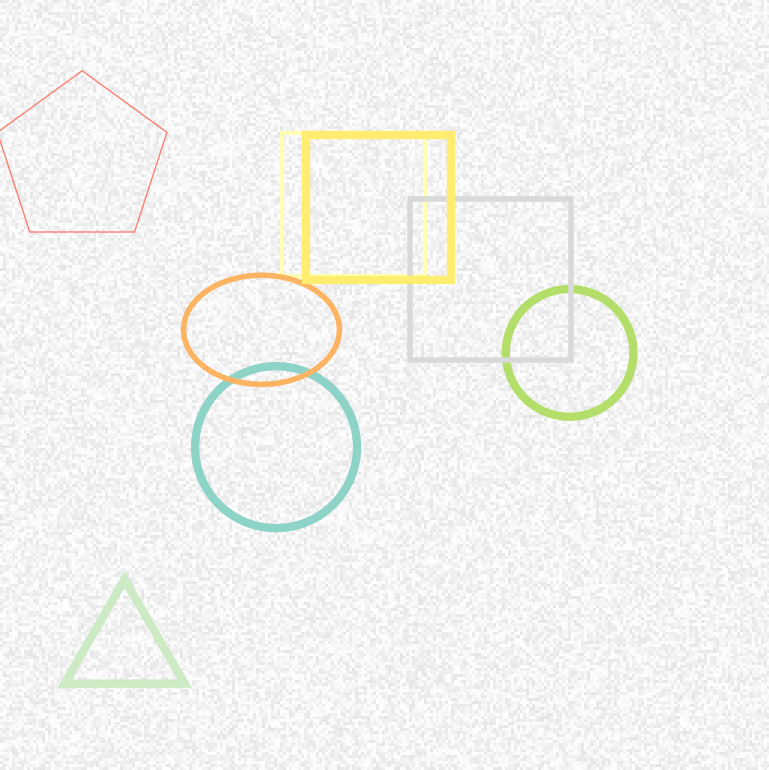[{"shape": "circle", "thickness": 3, "radius": 0.53, "center": [0.359, 0.419]}, {"shape": "square", "thickness": 1.5, "radius": 0.47, "center": [0.459, 0.734]}, {"shape": "pentagon", "thickness": 0.5, "radius": 0.58, "center": [0.107, 0.792]}, {"shape": "oval", "thickness": 2, "radius": 0.51, "center": [0.34, 0.572]}, {"shape": "circle", "thickness": 3, "radius": 0.41, "center": [0.74, 0.542]}, {"shape": "square", "thickness": 2, "radius": 0.52, "center": [0.637, 0.637]}, {"shape": "triangle", "thickness": 3, "radius": 0.45, "center": [0.162, 0.157]}, {"shape": "square", "thickness": 3, "radius": 0.47, "center": [0.492, 0.731]}]